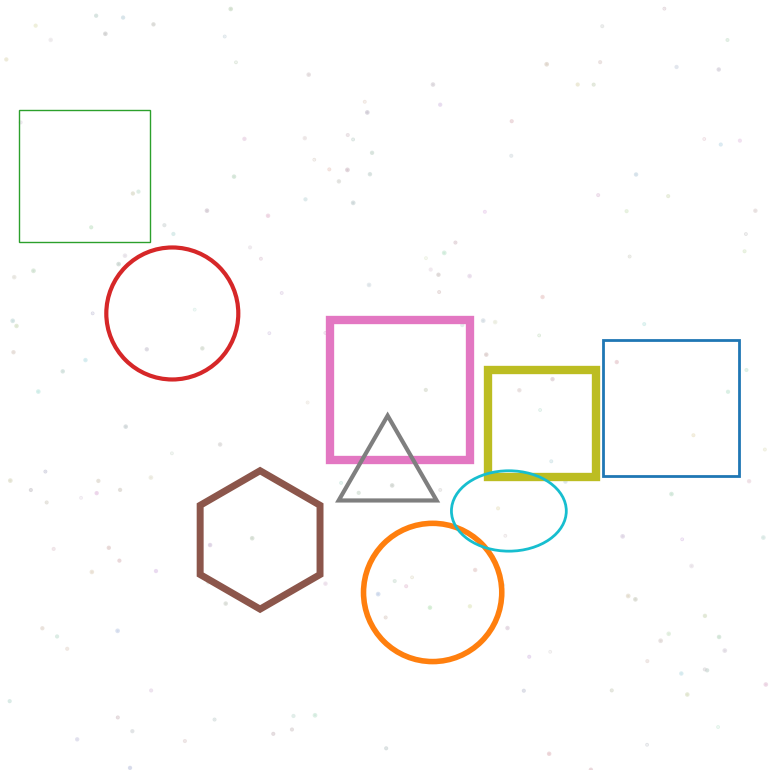[{"shape": "square", "thickness": 1, "radius": 0.44, "center": [0.871, 0.47]}, {"shape": "circle", "thickness": 2, "radius": 0.45, "center": [0.562, 0.231]}, {"shape": "square", "thickness": 0.5, "radius": 0.43, "center": [0.11, 0.772]}, {"shape": "circle", "thickness": 1.5, "radius": 0.43, "center": [0.224, 0.593]}, {"shape": "hexagon", "thickness": 2.5, "radius": 0.45, "center": [0.338, 0.299]}, {"shape": "square", "thickness": 3, "radius": 0.46, "center": [0.519, 0.493]}, {"shape": "triangle", "thickness": 1.5, "radius": 0.37, "center": [0.503, 0.387]}, {"shape": "square", "thickness": 3, "radius": 0.35, "center": [0.704, 0.45]}, {"shape": "oval", "thickness": 1, "radius": 0.37, "center": [0.661, 0.336]}]